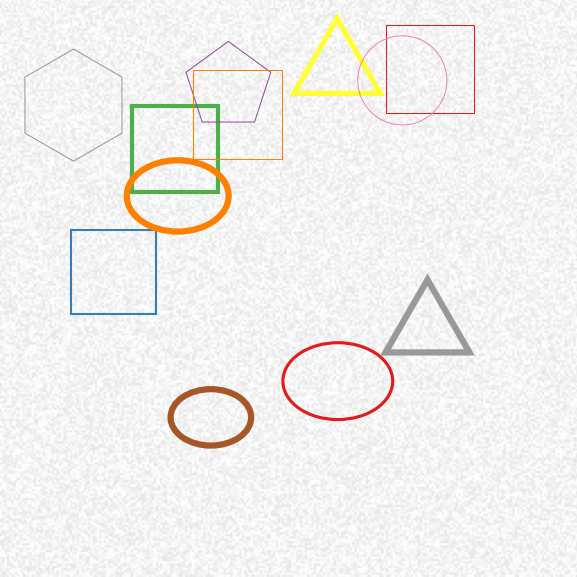[{"shape": "square", "thickness": 0.5, "radius": 0.38, "center": [0.745, 0.879]}, {"shape": "oval", "thickness": 1.5, "radius": 0.48, "center": [0.585, 0.339]}, {"shape": "square", "thickness": 1, "radius": 0.36, "center": [0.196, 0.528]}, {"shape": "square", "thickness": 2, "radius": 0.37, "center": [0.302, 0.74]}, {"shape": "pentagon", "thickness": 0.5, "radius": 0.39, "center": [0.395, 0.85]}, {"shape": "oval", "thickness": 3, "radius": 0.44, "center": [0.308, 0.66]}, {"shape": "square", "thickness": 0.5, "radius": 0.39, "center": [0.411, 0.801]}, {"shape": "triangle", "thickness": 2.5, "radius": 0.43, "center": [0.584, 0.881]}, {"shape": "oval", "thickness": 3, "radius": 0.35, "center": [0.365, 0.276]}, {"shape": "circle", "thickness": 0.5, "radius": 0.39, "center": [0.697, 0.86]}, {"shape": "hexagon", "thickness": 0.5, "radius": 0.49, "center": [0.127, 0.817]}, {"shape": "triangle", "thickness": 3, "radius": 0.42, "center": [0.74, 0.431]}]